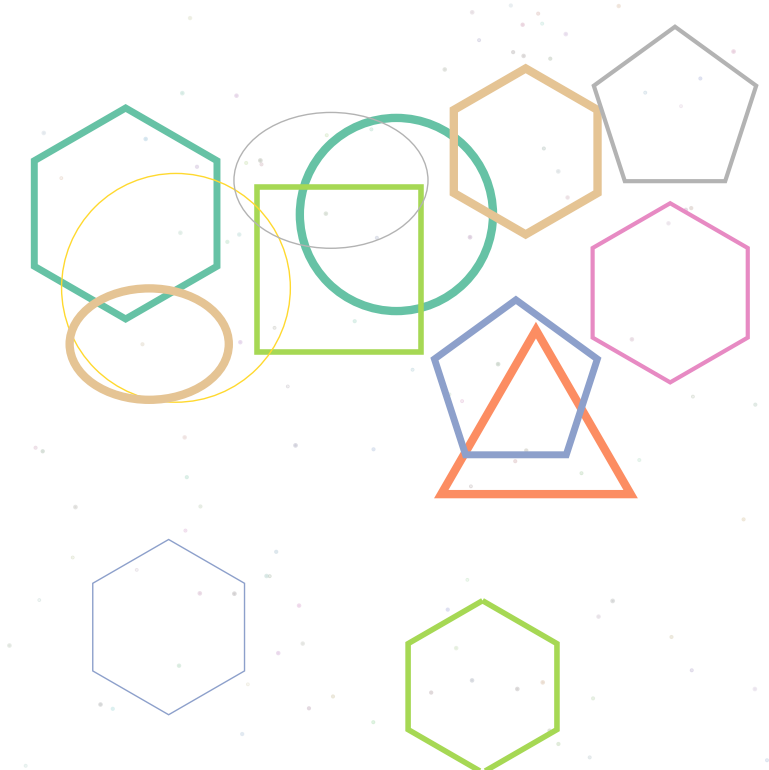[{"shape": "circle", "thickness": 3, "radius": 0.63, "center": [0.515, 0.721]}, {"shape": "hexagon", "thickness": 2.5, "radius": 0.68, "center": [0.163, 0.723]}, {"shape": "triangle", "thickness": 3, "radius": 0.71, "center": [0.696, 0.429]}, {"shape": "hexagon", "thickness": 0.5, "radius": 0.57, "center": [0.219, 0.186]}, {"shape": "pentagon", "thickness": 2.5, "radius": 0.56, "center": [0.67, 0.499]}, {"shape": "hexagon", "thickness": 1.5, "radius": 0.58, "center": [0.87, 0.62]}, {"shape": "square", "thickness": 2, "radius": 0.53, "center": [0.441, 0.65]}, {"shape": "hexagon", "thickness": 2, "radius": 0.56, "center": [0.627, 0.108]}, {"shape": "circle", "thickness": 0.5, "radius": 0.74, "center": [0.229, 0.626]}, {"shape": "oval", "thickness": 3, "radius": 0.52, "center": [0.194, 0.553]}, {"shape": "hexagon", "thickness": 3, "radius": 0.54, "center": [0.683, 0.803]}, {"shape": "oval", "thickness": 0.5, "radius": 0.63, "center": [0.43, 0.766]}, {"shape": "pentagon", "thickness": 1.5, "radius": 0.55, "center": [0.877, 0.854]}]